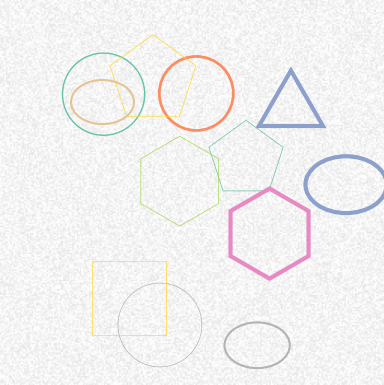[{"shape": "circle", "thickness": 1, "radius": 0.53, "center": [0.269, 0.755]}, {"shape": "pentagon", "thickness": 0.5, "radius": 0.51, "center": [0.639, 0.586]}, {"shape": "circle", "thickness": 2, "radius": 0.48, "center": [0.51, 0.757]}, {"shape": "oval", "thickness": 3, "radius": 0.53, "center": [0.899, 0.52]}, {"shape": "triangle", "thickness": 3, "radius": 0.48, "center": [0.756, 0.721]}, {"shape": "hexagon", "thickness": 3, "radius": 0.58, "center": [0.7, 0.393]}, {"shape": "hexagon", "thickness": 0.5, "radius": 0.58, "center": [0.467, 0.53]}, {"shape": "pentagon", "thickness": 0.5, "radius": 0.59, "center": [0.397, 0.793]}, {"shape": "square", "thickness": 0.5, "radius": 0.48, "center": [0.336, 0.227]}, {"shape": "oval", "thickness": 1.5, "radius": 0.41, "center": [0.266, 0.735]}, {"shape": "circle", "thickness": 0.5, "radius": 0.54, "center": [0.415, 0.156]}, {"shape": "oval", "thickness": 1.5, "radius": 0.42, "center": [0.668, 0.103]}]